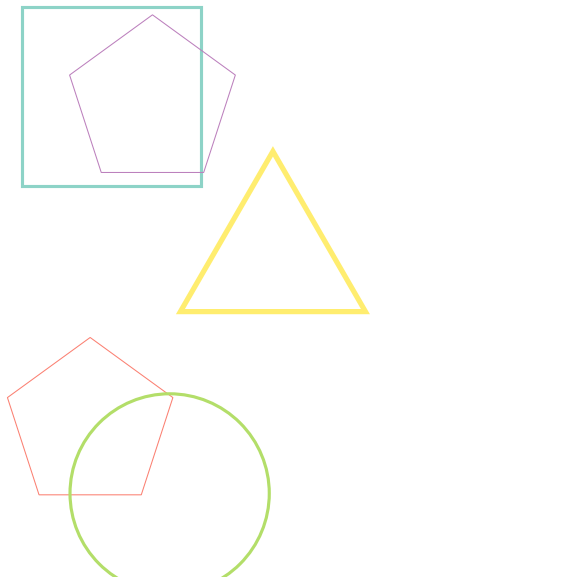[{"shape": "square", "thickness": 1.5, "radius": 0.77, "center": [0.193, 0.831]}, {"shape": "pentagon", "thickness": 0.5, "radius": 0.75, "center": [0.156, 0.264]}, {"shape": "circle", "thickness": 1.5, "radius": 0.86, "center": [0.294, 0.145]}, {"shape": "pentagon", "thickness": 0.5, "radius": 0.75, "center": [0.264, 0.823]}, {"shape": "triangle", "thickness": 2.5, "radius": 0.92, "center": [0.473, 0.552]}]